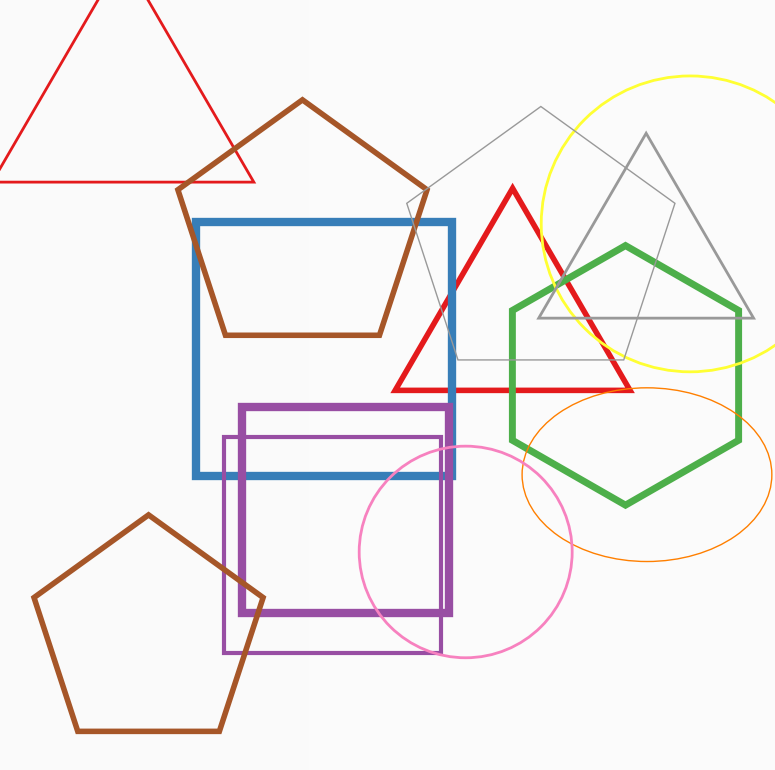[{"shape": "triangle", "thickness": 2, "radius": 0.87, "center": [0.661, 0.581]}, {"shape": "triangle", "thickness": 1, "radius": 0.97, "center": [0.159, 0.861]}, {"shape": "square", "thickness": 3, "radius": 0.82, "center": [0.418, 0.547]}, {"shape": "hexagon", "thickness": 2.5, "radius": 0.84, "center": [0.807, 0.513]}, {"shape": "square", "thickness": 3, "radius": 0.67, "center": [0.446, 0.338]}, {"shape": "square", "thickness": 1.5, "radius": 0.7, "center": [0.429, 0.292]}, {"shape": "oval", "thickness": 0.5, "radius": 0.81, "center": [0.835, 0.384]}, {"shape": "circle", "thickness": 1, "radius": 0.96, "center": [0.89, 0.709]}, {"shape": "pentagon", "thickness": 2, "radius": 0.78, "center": [0.192, 0.176]}, {"shape": "pentagon", "thickness": 2, "radius": 0.85, "center": [0.39, 0.701]}, {"shape": "circle", "thickness": 1, "radius": 0.69, "center": [0.601, 0.283]}, {"shape": "pentagon", "thickness": 0.5, "radius": 0.91, "center": [0.698, 0.68]}, {"shape": "triangle", "thickness": 1, "radius": 0.8, "center": [0.834, 0.667]}]